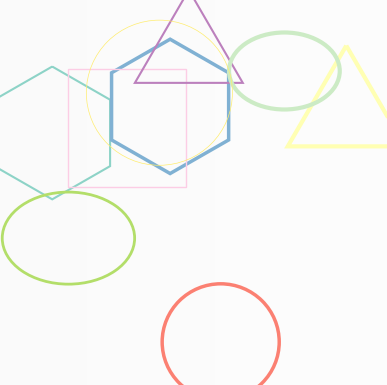[{"shape": "hexagon", "thickness": 1.5, "radius": 0.86, "center": [0.135, 0.655]}, {"shape": "triangle", "thickness": 3, "radius": 0.87, "center": [0.894, 0.707]}, {"shape": "circle", "thickness": 2.5, "radius": 0.76, "center": [0.57, 0.112]}, {"shape": "hexagon", "thickness": 2.5, "radius": 0.87, "center": [0.439, 0.724]}, {"shape": "oval", "thickness": 2, "radius": 0.85, "center": [0.177, 0.382]}, {"shape": "square", "thickness": 1, "radius": 0.76, "center": [0.329, 0.667]}, {"shape": "triangle", "thickness": 1.5, "radius": 0.8, "center": [0.487, 0.865]}, {"shape": "oval", "thickness": 3, "radius": 0.71, "center": [0.734, 0.816]}, {"shape": "circle", "thickness": 0.5, "radius": 0.94, "center": [0.411, 0.759]}]